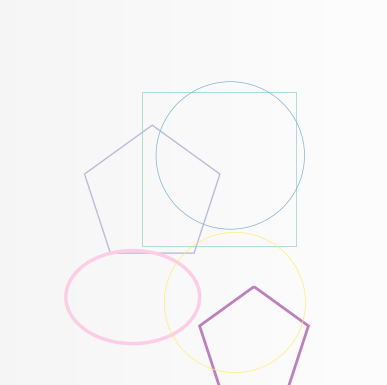[{"shape": "square", "thickness": 0.5, "radius": 1.0, "center": [0.565, 0.561]}, {"shape": "pentagon", "thickness": 1, "radius": 0.92, "center": [0.393, 0.491]}, {"shape": "circle", "thickness": 0.5, "radius": 0.96, "center": [0.594, 0.596]}, {"shape": "oval", "thickness": 2.5, "radius": 0.86, "center": [0.343, 0.228]}, {"shape": "pentagon", "thickness": 2, "radius": 0.74, "center": [0.656, 0.108]}, {"shape": "circle", "thickness": 0.5, "radius": 0.91, "center": [0.606, 0.214]}]